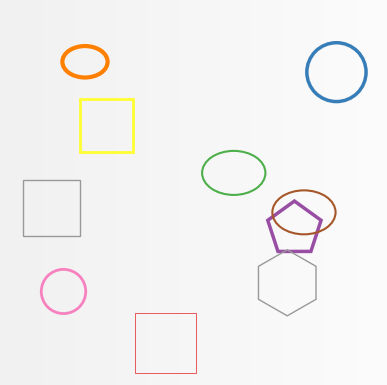[{"shape": "square", "thickness": 0.5, "radius": 0.39, "center": [0.426, 0.109]}, {"shape": "circle", "thickness": 2.5, "radius": 0.38, "center": [0.868, 0.813]}, {"shape": "oval", "thickness": 1.5, "radius": 0.41, "center": [0.603, 0.551]}, {"shape": "pentagon", "thickness": 2.5, "radius": 0.36, "center": [0.76, 0.405]}, {"shape": "oval", "thickness": 3, "radius": 0.29, "center": [0.219, 0.84]}, {"shape": "square", "thickness": 2, "radius": 0.34, "center": [0.275, 0.673]}, {"shape": "oval", "thickness": 1.5, "radius": 0.41, "center": [0.784, 0.448]}, {"shape": "circle", "thickness": 2, "radius": 0.29, "center": [0.164, 0.243]}, {"shape": "hexagon", "thickness": 1, "radius": 0.43, "center": [0.741, 0.265]}, {"shape": "square", "thickness": 1, "radius": 0.37, "center": [0.133, 0.46]}]